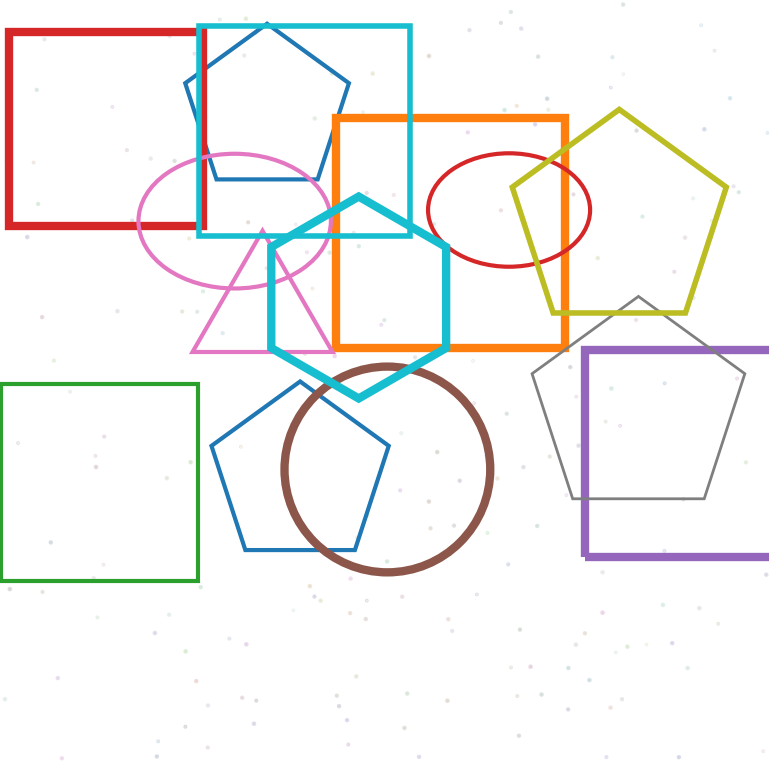[{"shape": "pentagon", "thickness": 1.5, "radius": 0.56, "center": [0.347, 0.857]}, {"shape": "pentagon", "thickness": 1.5, "radius": 0.61, "center": [0.39, 0.384]}, {"shape": "square", "thickness": 3, "radius": 0.75, "center": [0.585, 0.698]}, {"shape": "square", "thickness": 1.5, "radius": 0.64, "center": [0.13, 0.374]}, {"shape": "square", "thickness": 3, "radius": 0.63, "center": [0.138, 0.833]}, {"shape": "oval", "thickness": 1.5, "radius": 0.53, "center": [0.661, 0.727]}, {"shape": "square", "thickness": 3, "radius": 0.67, "center": [0.895, 0.411]}, {"shape": "circle", "thickness": 3, "radius": 0.67, "center": [0.503, 0.39]}, {"shape": "oval", "thickness": 1.5, "radius": 0.62, "center": [0.305, 0.713]}, {"shape": "triangle", "thickness": 1.5, "radius": 0.52, "center": [0.341, 0.595]}, {"shape": "pentagon", "thickness": 1, "radius": 0.73, "center": [0.829, 0.47]}, {"shape": "pentagon", "thickness": 2, "radius": 0.73, "center": [0.804, 0.712]}, {"shape": "hexagon", "thickness": 3, "radius": 0.66, "center": [0.466, 0.614]}, {"shape": "square", "thickness": 2, "radius": 0.68, "center": [0.395, 0.83]}]